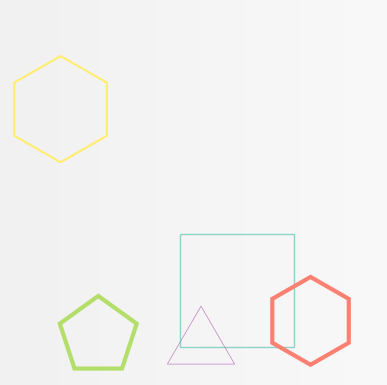[{"shape": "square", "thickness": 1, "radius": 0.73, "center": [0.612, 0.245]}, {"shape": "hexagon", "thickness": 3, "radius": 0.57, "center": [0.801, 0.167]}, {"shape": "pentagon", "thickness": 3, "radius": 0.52, "center": [0.254, 0.127]}, {"shape": "triangle", "thickness": 0.5, "radius": 0.5, "center": [0.519, 0.104]}, {"shape": "hexagon", "thickness": 1.5, "radius": 0.69, "center": [0.156, 0.716]}]